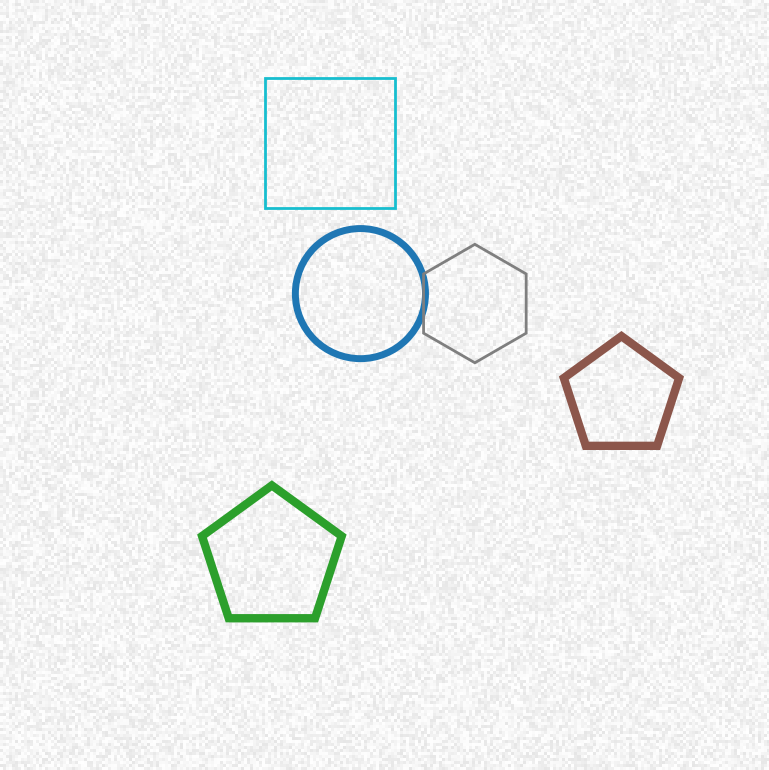[{"shape": "circle", "thickness": 2.5, "radius": 0.42, "center": [0.468, 0.619]}, {"shape": "pentagon", "thickness": 3, "radius": 0.48, "center": [0.353, 0.274]}, {"shape": "pentagon", "thickness": 3, "radius": 0.39, "center": [0.807, 0.485]}, {"shape": "hexagon", "thickness": 1, "radius": 0.38, "center": [0.617, 0.606]}, {"shape": "square", "thickness": 1, "radius": 0.42, "center": [0.429, 0.814]}]